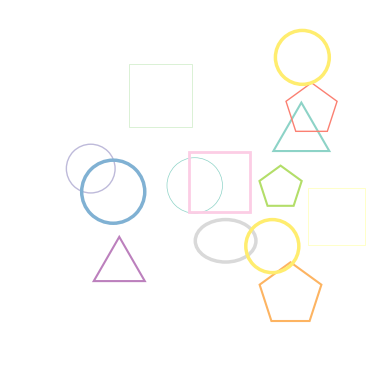[{"shape": "triangle", "thickness": 1.5, "radius": 0.42, "center": [0.783, 0.65]}, {"shape": "circle", "thickness": 0.5, "radius": 0.36, "center": [0.506, 0.518]}, {"shape": "square", "thickness": 0.5, "radius": 0.37, "center": [0.873, 0.438]}, {"shape": "circle", "thickness": 1, "radius": 0.32, "center": [0.236, 0.562]}, {"shape": "pentagon", "thickness": 1, "radius": 0.35, "center": [0.809, 0.715]}, {"shape": "circle", "thickness": 2.5, "radius": 0.41, "center": [0.294, 0.502]}, {"shape": "pentagon", "thickness": 1.5, "radius": 0.42, "center": [0.755, 0.234]}, {"shape": "pentagon", "thickness": 1.5, "radius": 0.29, "center": [0.729, 0.512]}, {"shape": "square", "thickness": 2, "radius": 0.39, "center": [0.57, 0.527]}, {"shape": "oval", "thickness": 2.5, "radius": 0.39, "center": [0.586, 0.375]}, {"shape": "triangle", "thickness": 1.5, "radius": 0.38, "center": [0.31, 0.308]}, {"shape": "square", "thickness": 0.5, "radius": 0.41, "center": [0.417, 0.752]}, {"shape": "circle", "thickness": 2.5, "radius": 0.34, "center": [0.707, 0.361]}, {"shape": "circle", "thickness": 2.5, "radius": 0.35, "center": [0.785, 0.851]}]